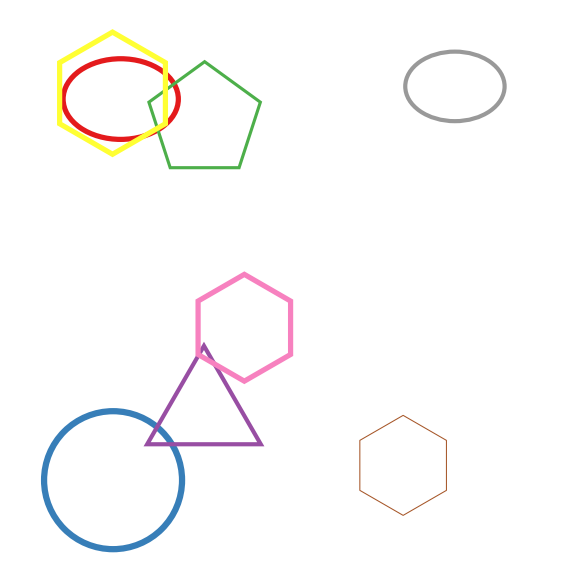[{"shape": "oval", "thickness": 2.5, "radius": 0.5, "center": [0.209, 0.828]}, {"shape": "circle", "thickness": 3, "radius": 0.6, "center": [0.196, 0.168]}, {"shape": "pentagon", "thickness": 1.5, "radius": 0.51, "center": [0.354, 0.791]}, {"shape": "triangle", "thickness": 2, "radius": 0.57, "center": [0.353, 0.287]}, {"shape": "hexagon", "thickness": 2.5, "radius": 0.53, "center": [0.195, 0.838]}, {"shape": "hexagon", "thickness": 0.5, "radius": 0.43, "center": [0.698, 0.193]}, {"shape": "hexagon", "thickness": 2.5, "radius": 0.46, "center": [0.423, 0.432]}, {"shape": "oval", "thickness": 2, "radius": 0.43, "center": [0.788, 0.85]}]